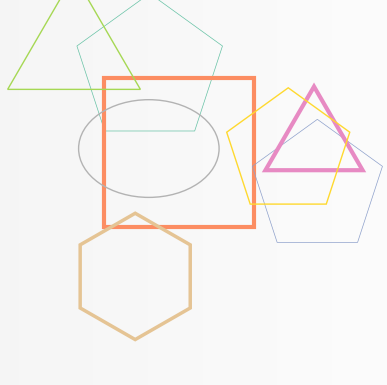[{"shape": "pentagon", "thickness": 0.5, "radius": 0.99, "center": [0.386, 0.82]}, {"shape": "square", "thickness": 3, "radius": 0.97, "center": [0.461, 0.604]}, {"shape": "pentagon", "thickness": 0.5, "radius": 0.88, "center": [0.819, 0.513]}, {"shape": "triangle", "thickness": 3, "radius": 0.72, "center": [0.81, 0.63]}, {"shape": "triangle", "thickness": 1, "radius": 0.99, "center": [0.191, 0.867]}, {"shape": "pentagon", "thickness": 1, "radius": 0.83, "center": [0.744, 0.605]}, {"shape": "hexagon", "thickness": 2.5, "radius": 0.82, "center": [0.349, 0.282]}, {"shape": "oval", "thickness": 1, "radius": 0.91, "center": [0.384, 0.614]}]